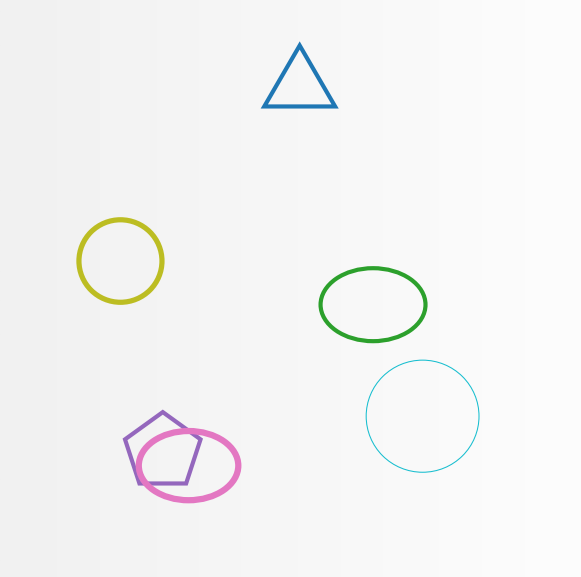[{"shape": "triangle", "thickness": 2, "radius": 0.35, "center": [0.516, 0.85]}, {"shape": "oval", "thickness": 2, "radius": 0.45, "center": [0.642, 0.472]}, {"shape": "pentagon", "thickness": 2, "radius": 0.34, "center": [0.28, 0.217]}, {"shape": "oval", "thickness": 3, "radius": 0.43, "center": [0.324, 0.193]}, {"shape": "circle", "thickness": 2.5, "radius": 0.36, "center": [0.207, 0.547]}, {"shape": "circle", "thickness": 0.5, "radius": 0.49, "center": [0.727, 0.278]}]